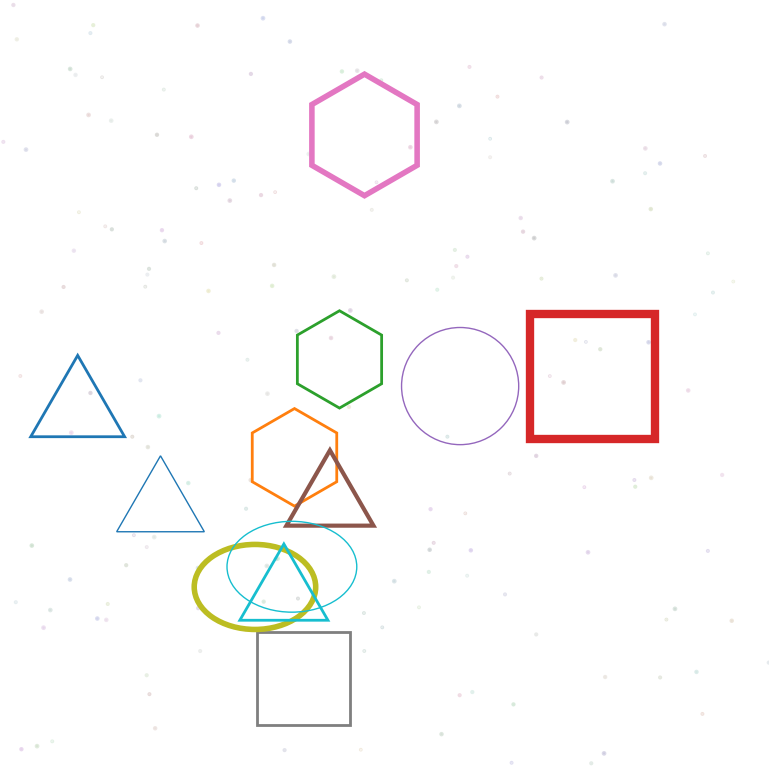[{"shape": "triangle", "thickness": 1, "radius": 0.35, "center": [0.101, 0.468]}, {"shape": "triangle", "thickness": 0.5, "radius": 0.33, "center": [0.208, 0.342]}, {"shape": "hexagon", "thickness": 1, "radius": 0.32, "center": [0.382, 0.406]}, {"shape": "hexagon", "thickness": 1, "radius": 0.32, "center": [0.441, 0.533]}, {"shape": "square", "thickness": 3, "radius": 0.41, "center": [0.769, 0.511]}, {"shape": "circle", "thickness": 0.5, "radius": 0.38, "center": [0.598, 0.499]}, {"shape": "triangle", "thickness": 1.5, "radius": 0.33, "center": [0.428, 0.35]}, {"shape": "hexagon", "thickness": 2, "radius": 0.39, "center": [0.473, 0.825]}, {"shape": "square", "thickness": 1, "radius": 0.3, "center": [0.394, 0.119]}, {"shape": "oval", "thickness": 2, "radius": 0.39, "center": [0.331, 0.238]}, {"shape": "oval", "thickness": 0.5, "radius": 0.42, "center": [0.379, 0.264]}, {"shape": "triangle", "thickness": 1, "radius": 0.33, "center": [0.369, 0.228]}]